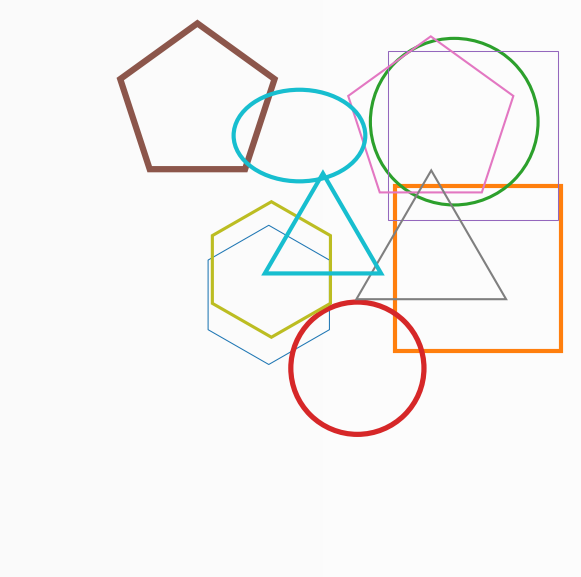[{"shape": "hexagon", "thickness": 0.5, "radius": 0.6, "center": [0.462, 0.489]}, {"shape": "square", "thickness": 2, "radius": 0.71, "center": [0.823, 0.534]}, {"shape": "circle", "thickness": 1.5, "radius": 0.72, "center": [0.781, 0.788]}, {"shape": "circle", "thickness": 2.5, "radius": 0.57, "center": [0.615, 0.362]}, {"shape": "square", "thickness": 0.5, "radius": 0.73, "center": [0.814, 0.765]}, {"shape": "pentagon", "thickness": 3, "radius": 0.7, "center": [0.34, 0.819]}, {"shape": "pentagon", "thickness": 1, "radius": 0.75, "center": [0.741, 0.787]}, {"shape": "triangle", "thickness": 1, "radius": 0.74, "center": [0.742, 0.555]}, {"shape": "hexagon", "thickness": 1.5, "radius": 0.59, "center": [0.467, 0.532]}, {"shape": "oval", "thickness": 2, "radius": 0.57, "center": [0.515, 0.764]}, {"shape": "triangle", "thickness": 2, "radius": 0.58, "center": [0.556, 0.583]}]